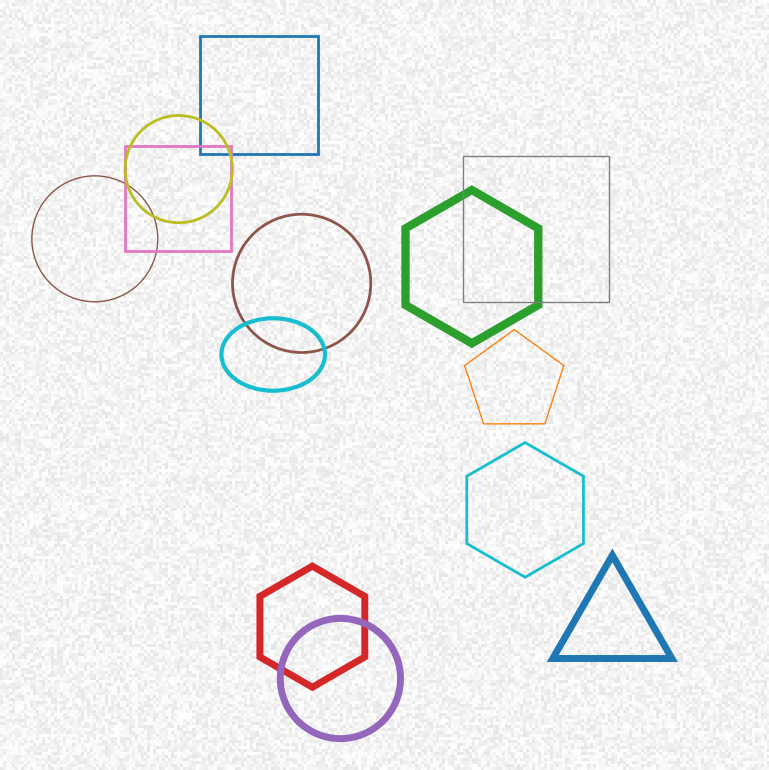[{"shape": "square", "thickness": 1, "radius": 0.38, "center": [0.337, 0.877]}, {"shape": "triangle", "thickness": 2.5, "radius": 0.45, "center": [0.795, 0.189]}, {"shape": "pentagon", "thickness": 0.5, "radius": 0.34, "center": [0.668, 0.504]}, {"shape": "hexagon", "thickness": 3, "radius": 0.5, "center": [0.613, 0.654]}, {"shape": "hexagon", "thickness": 2.5, "radius": 0.39, "center": [0.406, 0.186]}, {"shape": "circle", "thickness": 2.5, "radius": 0.39, "center": [0.442, 0.119]}, {"shape": "circle", "thickness": 0.5, "radius": 0.41, "center": [0.123, 0.69]}, {"shape": "circle", "thickness": 1, "radius": 0.45, "center": [0.392, 0.632]}, {"shape": "square", "thickness": 1, "radius": 0.34, "center": [0.231, 0.742]}, {"shape": "square", "thickness": 0.5, "radius": 0.47, "center": [0.696, 0.703]}, {"shape": "circle", "thickness": 1, "radius": 0.35, "center": [0.232, 0.78]}, {"shape": "oval", "thickness": 1.5, "radius": 0.34, "center": [0.355, 0.54]}, {"shape": "hexagon", "thickness": 1, "radius": 0.44, "center": [0.682, 0.338]}]